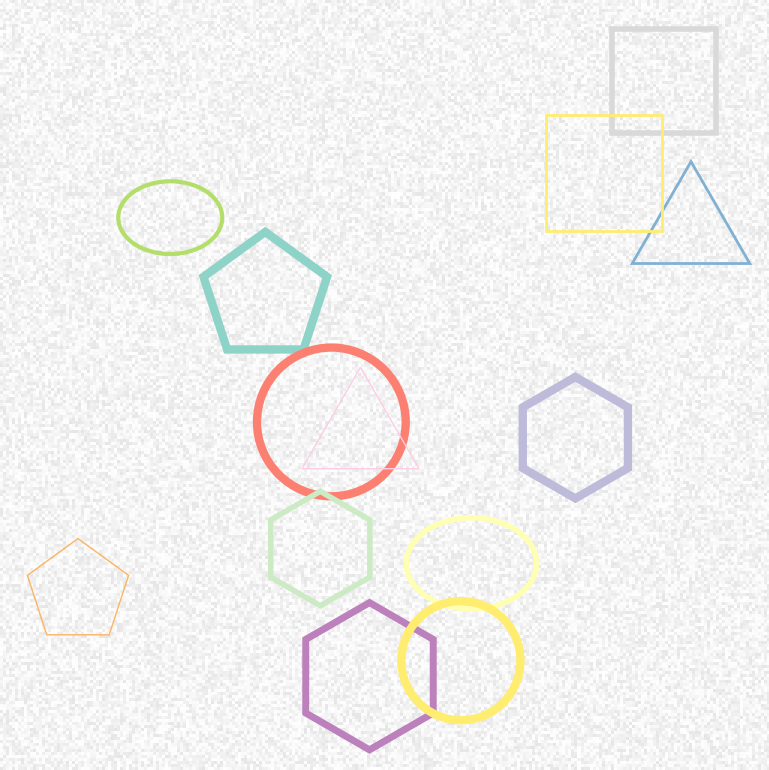[{"shape": "pentagon", "thickness": 3, "radius": 0.42, "center": [0.345, 0.614]}, {"shape": "oval", "thickness": 2, "radius": 0.42, "center": [0.612, 0.268]}, {"shape": "hexagon", "thickness": 3, "radius": 0.39, "center": [0.747, 0.432]}, {"shape": "circle", "thickness": 3, "radius": 0.48, "center": [0.43, 0.452]}, {"shape": "triangle", "thickness": 1, "radius": 0.44, "center": [0.897, 0.702]}, {"shape": "pentagon", "thickness": 0.5, "radius": 0.35, "center": [0.101, 0.231]}, {"shape": "oval", "thickness": 1.5, "radius": 0.34, "center": [0.221, 0.717]}, {"shape": "triangle", "thickness": 0.5, "radius": 0.44, "center": [0.468, 0.435]}, {"shape": "square", "thickness": 2, "radius": 0.34, "center": [0.863, 0.895]}, {"shape": "hexagon", "thickness": 2.5, "radius": 0.48, "center": [0.48, 0.122]}, {"shape": "hexagon", "thickness": 2, "radius": 0.37, "center": [0.416, 0.288]}, {"shape": "square", "thickness": 1, "radius": 0.38, "center": [0.784, 0.775]}, {"shape": "circle", "thickness": 3, "radius": 0.39, "center": [0.599, 0.142]}]